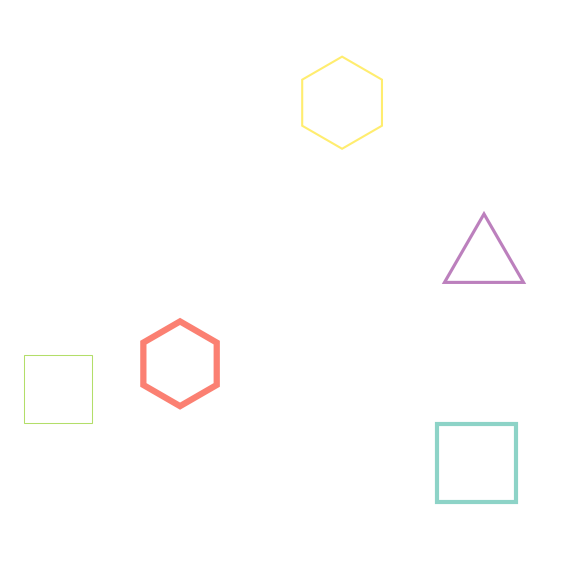[{"shape": "square", "thickness": 2, "radius": 0.34, "center": [0.825, 0.198]}, {"shape": "hexagon", "thickness": 3, "radius": 0.37, "center": [0.312, 0.369]}, {"shape": "square", "thickness": 0.5, "radius": 0.29, "center": [0.1, 0.326]}, {"shape": "triangle", "thickness": 1.5, "radius": 0.4, "center": [0.838, 0.55]}, {"shape": "hexagon", "thickness": 1, "radius": 0.4, "center": [0.592, 0.821]}]